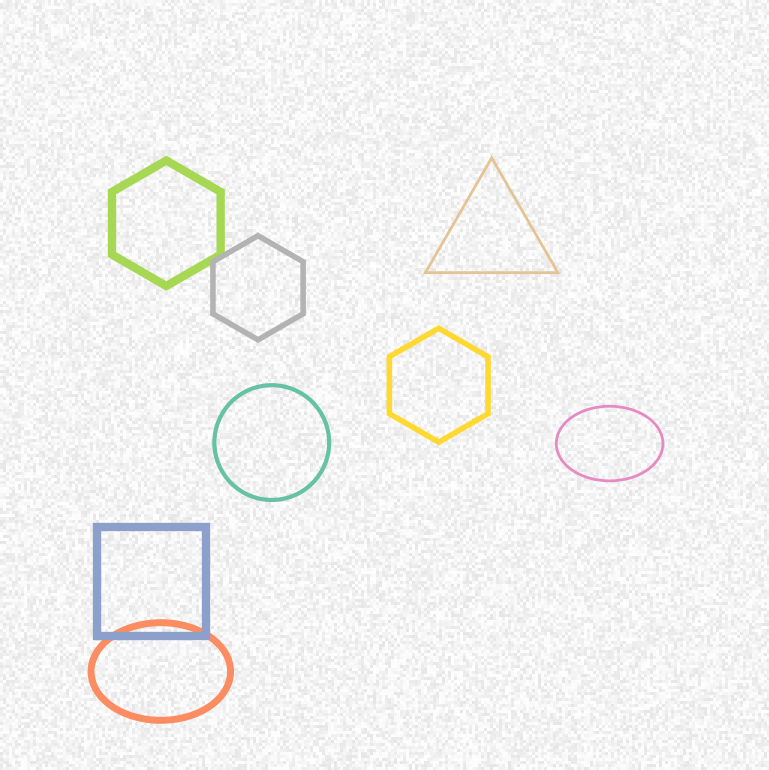[{"shape": "circle", "thickness": 1.5, "radius": 0.37, "center": [0.353, 0.425]}, {"shape": "oval", "thickness": 2.5, "radius": 0.45, "center": [0.209, 0.128]}, {"shape": "square", "thickness": 3, "radius": 0.35, "center": [0.197, 0.245]}, {"shape": "oval", "thickness": 1, "radius": 0.35, "center": [0.792, 0.424]}, {"shape": "hexagon", "thickness": 3, "radius": 0.41, "center": [0.216, 0.71]}, {"shape": "hexagon", "thickness": 2, "radius": 0.37, "center": [0.57, 0.5]}, {"shape": "triangle", "thickness": 1, "radius": 0.5, "center": [0.639, 0.696]}, {"shape": "hexagon", "thickness": 2, "radius": 0.34, "center": [0.335, 0.626]}]